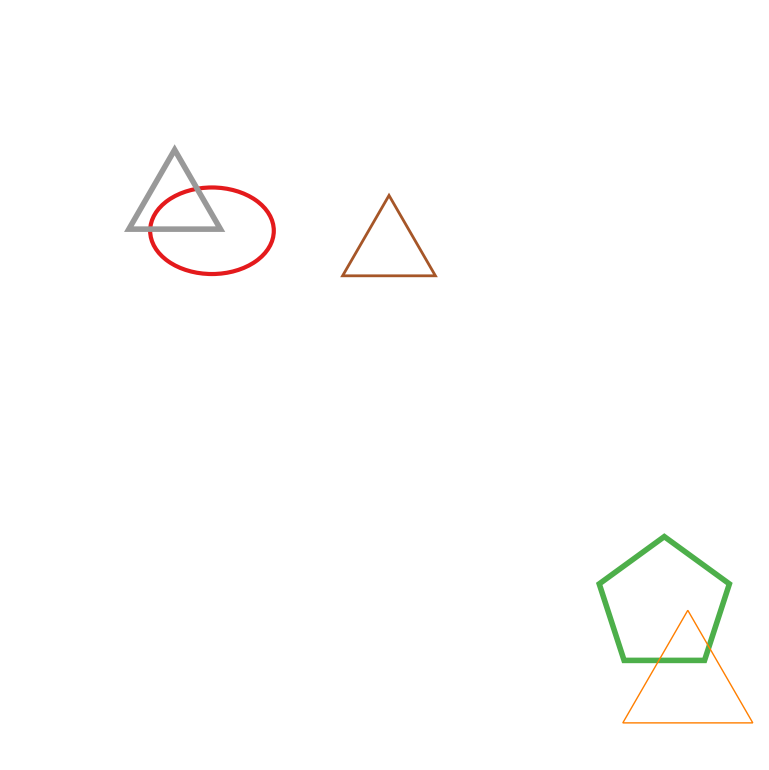[{"shape": "oval", "thickness": 1.5, "radius": 0.4, "center": [0.275, 0.7]}, {"shape": "pentagon", "thickness": 2, "radius": 0.44, "center": [0.863, 0.214]}, {"shape": "triangle", "thickness": 0.5, "radius": 0.49, "center": [0.893, 0.11]}, {"shape": "triangle", "thickness": 1, "radius": 0.35, "center": [0.505, 0.677]}, {"shape": "triangle", "thickness": 2, "radius": 0.34, "center": [0.227, 0.737]}]